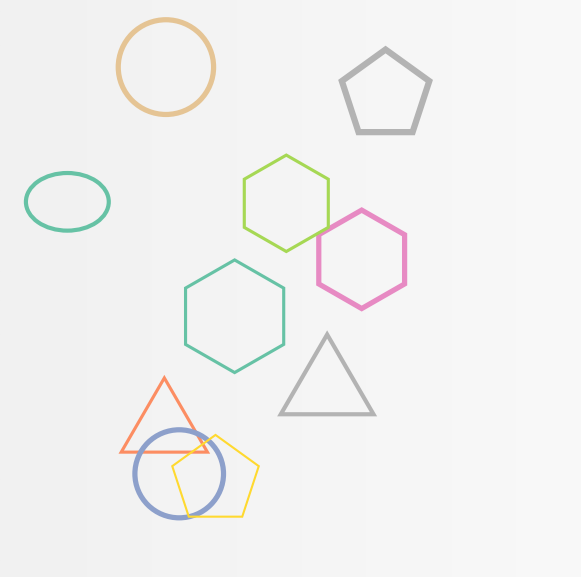[{"shape": "oval", "thickness": 2, "radius": 0.36, "center": [0.116, 0.65]}, {"shape": "hexagon", "thickness": 1.5, "radius": 0.49, "center": [0.404, 0.452]}, {"shape": "triangle", "thickness": 1.5, "radius": 0.43, "center": [0.283, 0.259]}, {"shape": "circle", "thickness": 2.5, "radius": 0.38, "center": [0.308, 0.179]}, {"shape": "hexagon", "thickness": 2.5, "radius": 0.43, "center": [0.622, 0.55]}, {"shape": "hexagon", "thickness": 1.5, "radius": 0.42, "center": [0.493, 0.647]}, {"shape": "pentagon", "thickness": 1, "radius": 0.39, "center": [0.371, 0.168]}, {"shape": "circle", "thickness": 2.5, "radius": 0.41, "center": [0.285, 0.883]}, {"shape": "pentagon", "thickness": 3, "radius": 0.4, "center": [0.663, 0.834]}, {"shape": "triangle", "thickness": 2, "radius": 0.46, "center": [0.563, 0.328]}]